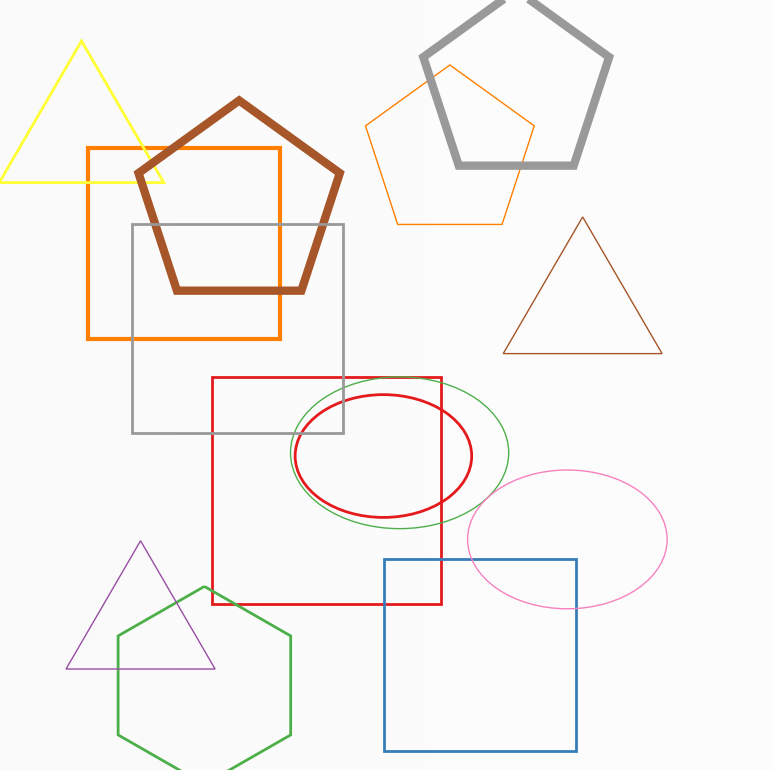[{"shape": "oval", "thickness": 1, "radius": 0.57, "center": [0.495, 0.408]}, {"shape": "square", "thickness": 1, "radius": 0.74, "center": [0.421, 0.364]}, {"shape": "square", "thickness": 1, "radius": 0.62, "center": [0.619, 0.149]}, {"shape": "oval", "thickness": 0.5, "radius": 0.7, "center": [0.516, 0.412]}, {"shape": "hexagon", "thickness": 1, "radius": 0.64, "center": [0.264, 0.11]}, {"shape": "triangle", "thickness": 0.5, "radius": 0.56, "center": [0.181, 0.187]}, {"shape": "square", "thickness": 1.5, "radius": 0.62, "center": [0.238, 0.684]}, {"shape": "pentagon", "thickness": 0.5, "radius": 0.57, "center": [0.58, 0.801]}, {"shape": "triangle", "thickness": 1, "radius": 0.61, "center": [0.105, 0.824]}, {"shape": "triangle", "thickness": 0.5, "radius": 0.59, "center": [0.752, 0.6]}, {"shape": "pentagon", "thickness": 3, "radius": 0.68, "center": [0.309, 0.733]}, {"shape": "oval", "thickness": 0.5, "radius": 0.64, "center": [0.732, 0.299]}, {"shape": "pentagon", "thickness": 3, "radius": 0.63, "center": [0.666, 0.887]}, {"shape": "square", "thickness": 1, "radius": 0.68, "center": [0.306, 0.574]}]